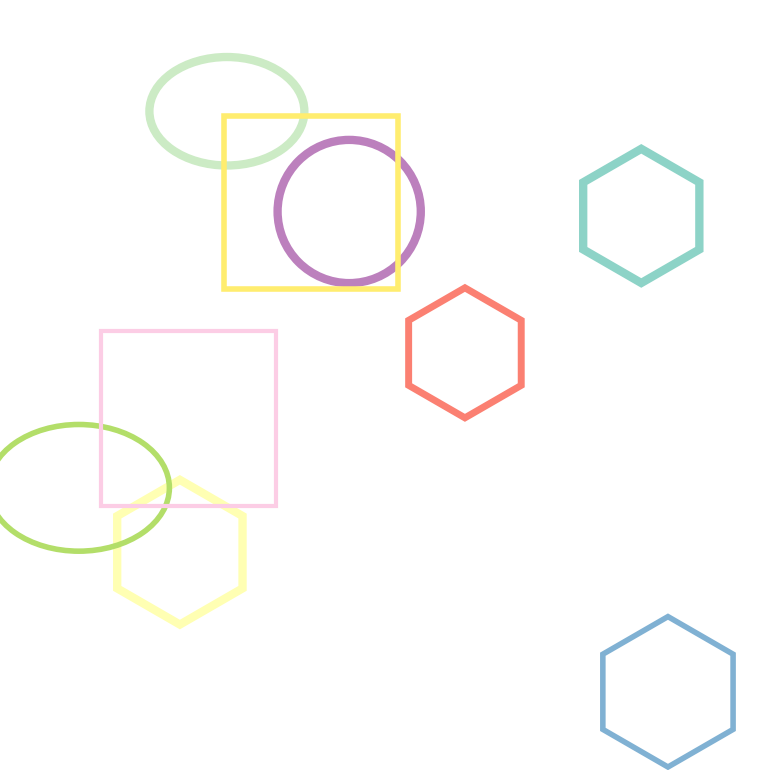[{"shape": "hexagon", "thickness": 3, "radius": 0.44, "center": [0.833, 0.72]}, {"shape": "hexagon", "thickness": 3, "radius": 0.47, "center": [0.234, 0.283]}, {"shape": "hexagon", "thickness": 2.5, "radius": 0.42, "center": [0.604, 0.542]}, {"shape": "hexagon", "thickness": 2, "radius": 0.49, "center": [0.867, 0.102]}, {"shape": "oval", "thickness": 2, "radius": 0.59, "center": [0.102, 0.366]}, {"shape": "square", "thickness": 1.5, "radius": 0.57, "center": [0.245, 0.457]}, {"shape": "circle", "thickness": 3, "radius": 0.46, "center": [0.453, 0.725]}, {"shape": "oval", "thickness": 3, "radius": 0.5, "center": [0.295, 0.856]}, {"shape": "square", "thickness": 2, "radius": 0.56, "center": [0.404, 0.737]}]